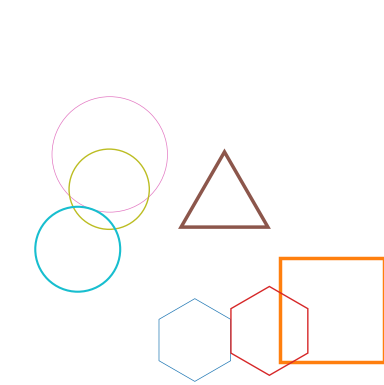[{"shape": "hexagon", "thickness": 0.5, "radius": 0.54, "center": [0.506, 0.117]}, {"shape": "square", "thickness": 2.5, "radius": 0.67, "center": [0.862, 0.196]}, {"shape": "hexagon", "thickness": 1, "radius": 0.58, "center": [0.7, 0.141]}, {"shape": "triangle", "thickness": 2.5, "radius": 0.65, "center": [0.583, 0.475]}, {"shape": "circle", "thickness": 0.5, "radius": 0.75, "center": [0.285, 0.599]}, {"shape": "circle", "thickness": 1, "radius": 0.52, "center": [0.284, 0.509]}, {"shape": "circle", "thickness": 1.5, "radius": 0.55, "center": [0.202, 0.353]}]